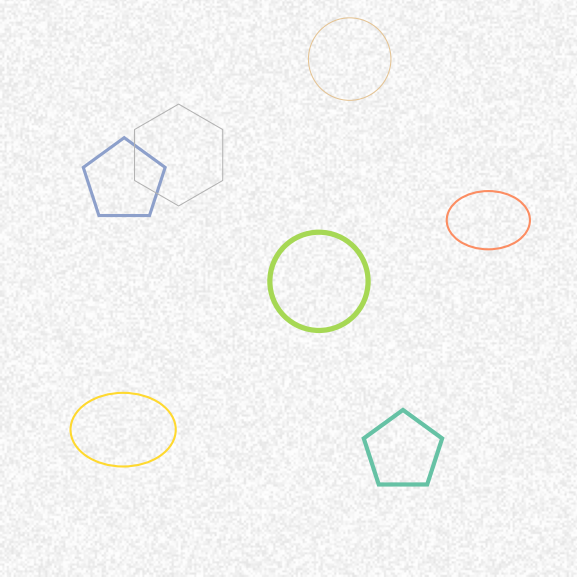[{"shape": "pentagon", "thickness": 2, "radius": 0.36, "center": [0.698, 0.218]}, {"shape": "oval", "thickness": 1, "radius": 0.36, "center": [0.846, 0.618]}, {"shape": "pentagon", "thickness": 1.5, "radius": 0.37, "center": [0.215, 0.686]}, {"shape": "circle", "thickness": 2.5, "radius": 0.43, "center": [0.552, 0.512]}, {"shape": "oval", "thickness": 1, "radius": 0.46, "center": [0.213, 0.255]}, {"shape": "circle", "thickness": 0.5, "radius": 0.36, "center": [0.606, 0.897]}, {"shape": "hexagon", "thickness": 0.5, "radius": 0.44, "center": [0.309, 0.731]}]